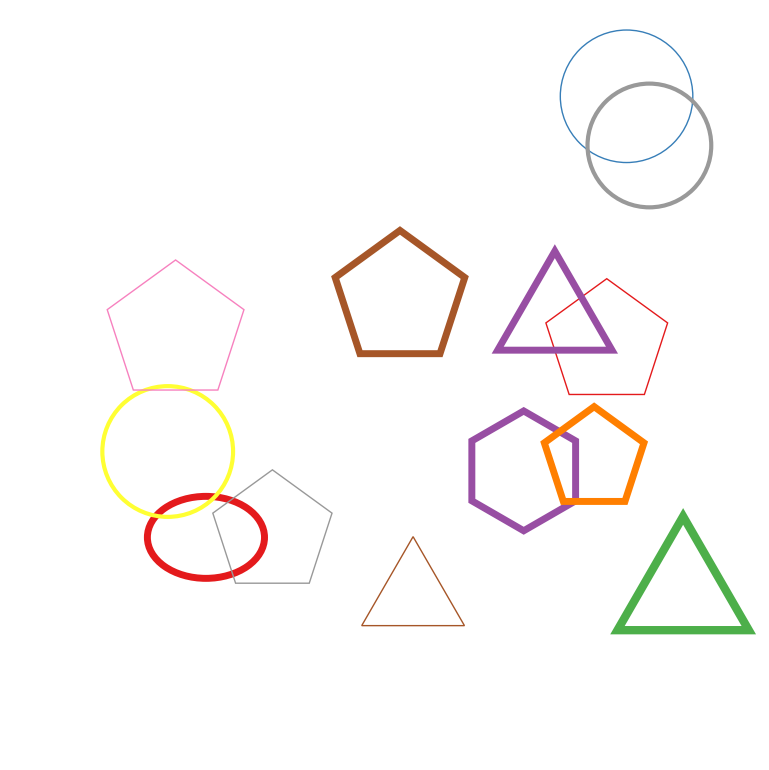[{"shape": "oval", "thickness": 2.5, "radius": 0.38, "center": [0.267, 0.302]}, {"shape": "pentagon", "thickness": 0.5, "radius": 0.42, "center": [0.788, 0.555]}, {"shape": "circle", "thickness": 0.5, "radius": 0.43, "center": [0.814, 0.875]}, {"shape": "triangle", "thickness": 3, "radius": 0.49, "center": [0.887, 0.231]}, {"shape": "triangle", "thickness": 2.5, "radius": 0.43, "center": [0.721, 0.588]}, {"shape": "hexagon", "thickness": 2.5, "radius": 0.39, "center": [0.68, 0.388]}, {"shape": "pentagon", "thickness": 2.5, "radius": 0.34, "center": [0.772, 0.404]}, {"shape": "circle", "thickness": 1.5, "radius": 0.42, "center": [0.218, 0.414]}, {"shape": "triangle", "thickness": 0.5, "radius": 0.39, "center": [0.536, 0.226]}, {"shape": "pentagon", "thickness": 2.5, "radius": 0.44, "center": [0.519, 0.612]}, {"shape": "pentagon", "thickness": 0.5, "radius": 0.47, "center": [0.228, 0.569]}, {"shape": "circle", "thickness": 1.5, "radius": 0.4, "center": [0.843, 0.811]}, {"shape": "pentagon", "thickness": 0.5, "radius": 0.41, "center": [0.354, 0.308]}]